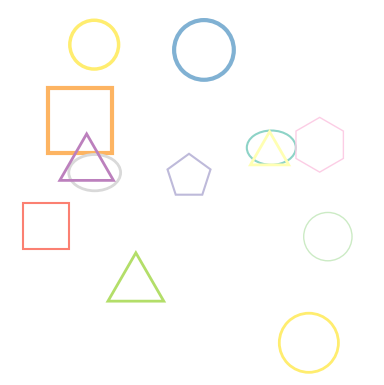[{"shape": "oval", "thickness": 1.5, "radius": 0.32, "center": [0.705, 0.616]}, {"shape": "triangle", "thickness": 2, "radius": 0.29, "center": [0.7, 0.6]}, {"shape": "pentagon", "thickness": 1.5, "radius": 0.29, "center": [0.491, 0.542]}, {"shape": "square", "thickness": 1.5, "radius": 0.3, "center": [0.119, 0.412]}, {"shape": "circle", "thickness": 3, "radius": 0.39, "center": [0.53, 0.87]}, {"shape": "square", "thickness": 3, "radius": 0.42, "center": [0.208, 0.687]}, {"shape": "triangle", "thickness": 2, "radius": 0.42, "center": [0.353, 0.26]}, {"shape": "hexagon", "thickness": 1, "radius": 0.36, "center": [0.83, 0.624]}, {"shape": "oval", "thickness": 2, "radius": 0.34, "center": [0.246, 0.552]}, {"shape": "triangle", "thickness": 2, "radius": 0.4, "center": [0.225, 0.572]}, {"shape": "circle", "thickness": 1, "radius": 0.31, "center": [0.852, 0.385]}, {"shape": "circle", "thickness": 2, "radius": 0.38, "center": [0.802, 0.11]}, {"shape": "circle", "thickness": 2.5, "radius": 0.32, "center": [0.245, 0.884]}]